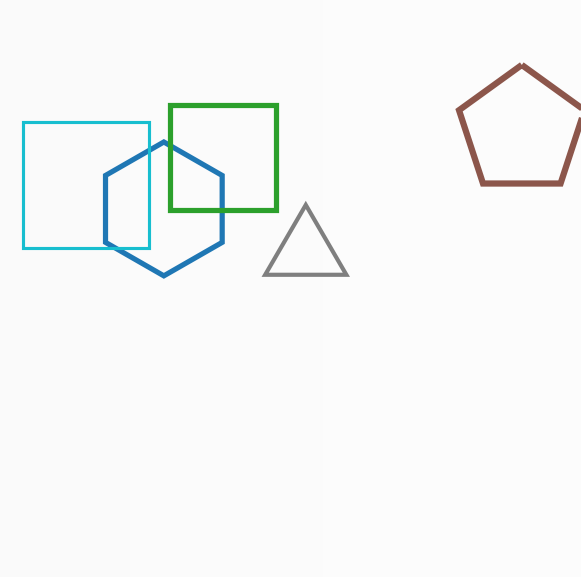[{"shape": "hexagon", "thickness": 2.5, "radius": 0.58, "center": [0.282, 0.637]}, {"shape": "square", "thickness": 2.5, "radius": 0.46, "center": [0.384, 0.727]}, {"shape": "pentagon", "thickness": 3, "radius": 0.57, "center": [0.898, 0.773]}, {"shape": "triangle", "thickness": 2, "radius": 0.4, "center": [0.526, 0.564]}, {"shape": "square", "thickness": 1.5, "radius": 0.54, "center": [0.148, 0.679]}]